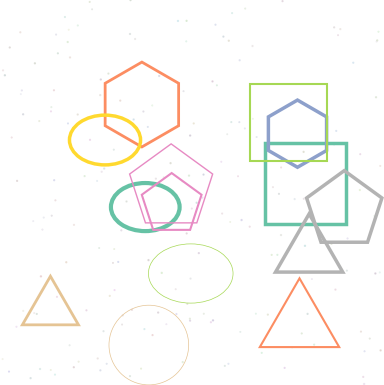[{"shape": "square", "thickness": 2.5, "radius": 0.53, "center": [0.793, 0.523]}, {"shape": "oval", "thickness": 3, "radius": 0.45, "center": [0.377, 0.462]}, {"shape": "hexagon", "thickness": 2, "radius": 0.55, "center": [0.369, 0.729]}, {"shape": "triangle", "thickness": 1.5, "radius": 0.6, "center": [0.778, 0.158]}, {"shape": "hexagon", "thickness": 2.5, "radius": 0.44, "center": [0.773, 0.653]}, {"shape": "pentagon", "thickness": 1.5, "radius": 0.41, "center": [0.446, 0.469]}, {"shape": "pentagon", "thickness": 1, "radius": 0.57, "center": [0.445, 0.513]}, {"shape": "oval", "thickness": 0.5, "radius": 0.55, "center": [0.495, 0.29]}, {"shape": "square", "thickness": 1.5, "radius": 0.5, "center": [0.749, 0.682]}, {"shape": "oval", "thickness": 2.5, "radius": 0.46, "center": [0.273, 0.636]}, {"shape": "circle", "thickness": 0.5, "radius": 0.52, "center": [0.387, 0.104]}, {"shape": "triangle", "thickness": 2, "radius": 0.42, "center": [0.131, 0.198]}, {"shape": "triangle", "thickness": 2.5, "radius": 0.5, "center": [0.803, 0.344]}, {"shape": "pentagon", "thickness": 2.5, "radius": 0.51, "center": [0.894, 0.454]}]